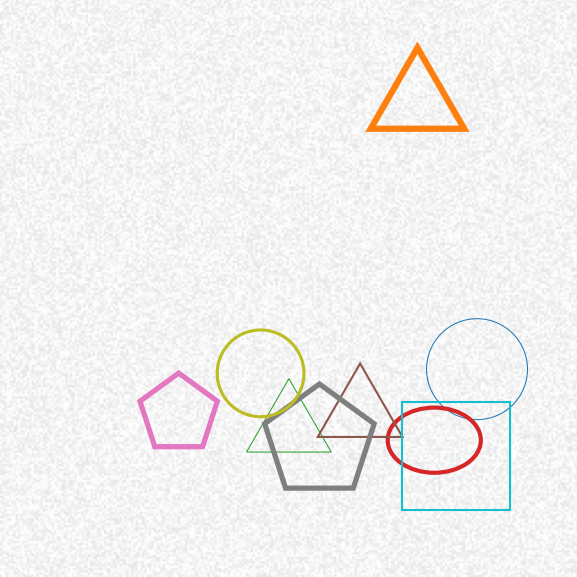[{"shape": "circle", "thickness": 0.5, "radius": 0.44, "center": [0.826, 0.36]}, {"shape": "triangle", "thickness": 3, "radius": 0.47, "center": [0.723, 0.823]}, {"shape": "triangle", "thickness": 0.5, "radius": 0.42, "center": [0.5, 0.259]}, {"shape": "oval", "thickness": 2, "radius": 0.4, "center": [0.752, 0.237]}, {"shape": "triangle", "thickness": 1, "radius": 0.42, "center": [0.624, 0.285]}, {"shape": "pentagon", "thickness": 2.5, "radius": 0.35, "center": [0.309, 0.283]}, {"shape": "pentagon", "thickness": 2.5, "radius": 0.5, "center": [0.553, 0.235]}, {"shape": "circle", "thickness": 1.5, "radius": 0.38, "center": [0.451, 0.353]}, {"shape": "square", "thickness": 1, "radius": 0.47, "center": [0.79, 0.209]}]